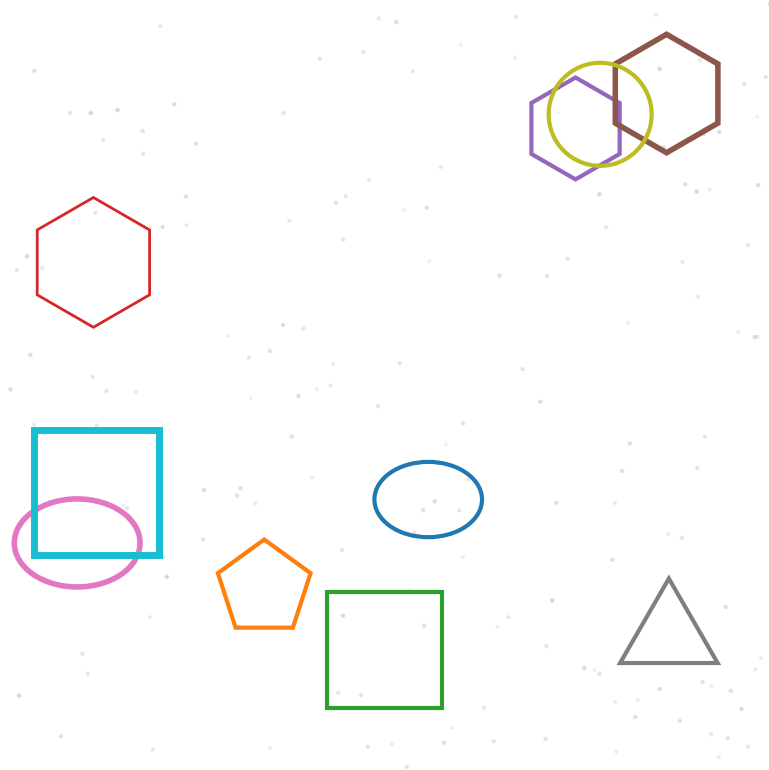[{"shape": "oval", "thickness": 1.5, "radius": 0.35, "center": [0.556, 0.351]}, {"shape": "pentagon", "thickness": 1.5, "radius": 0.32, "center": [0.343, 0.236]}, {"shape": "square", "thickness": 1.5, "radius": 0.38, "center": [0.499, 0.156]}, {"shape": "hexagon", "thickness": 1, "radius": 0.42, "center": [0.121, 0.659]}, {"shape": "hexagon", "thickness": 1.5, "radius": 0.33, "center": [0.747, 0.833]}, {"shape": "hexagon", "thickness": 2, "radius": 0.38, "center": [0.866, 0.879]}, {"shape": "oval", "thickness": 2, "radius": 0.41, "center": [0.1, 0.295]}, {"shape": "triangle", "thickness": 1.5, "radius": 0.37, "center": [0.869, 0.175]}, {"shape": "circle", "thickness": 1.5, "radius": 0.33, "center": [0.779, 0.852]}, {"shape": "square", "thickness": 2.5, "radius": 0.41, "center": [0.125, 0.36]}]